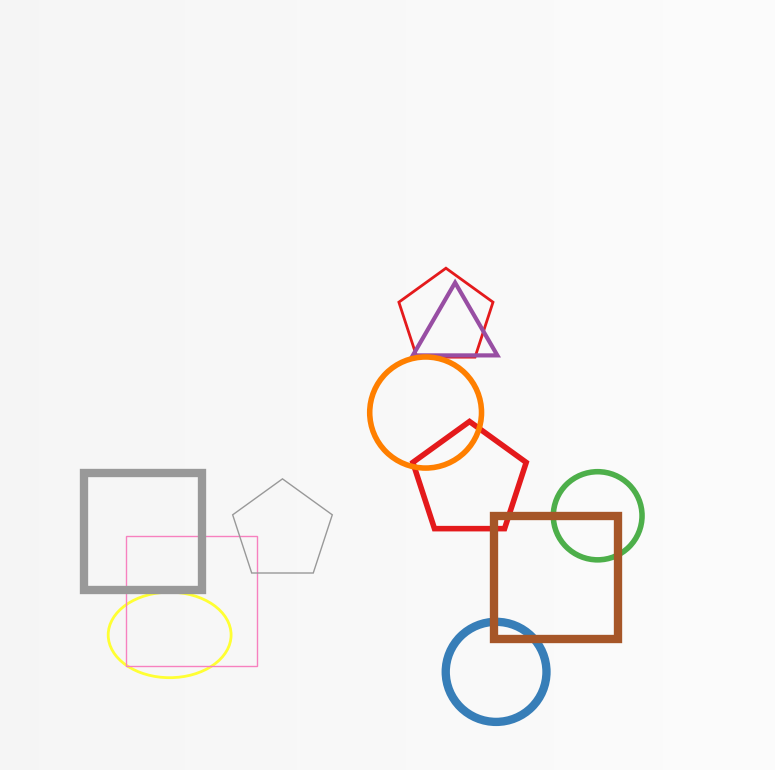[{"shape": "pentagon", "thickness": 1, "radius": 0.32, "center": [0.575, 0.588]}, {"shape": "pentagon", "thickness": 2, "radius": 0.38, "center": [0.606, 0.376]}, {"shape": "circle", "thickness": 3, "radius": 0.32, "center": [0.64, 0.127]}, {"shape": "circle", "thickness": 2, "radius": 0.29, "center": [0.771, 0.33]}, {"shape": "triangle", "thickness": 1.5, "radius": 0.31, "center": [0.587, 0.57]}, {"shape": "circle", "thickness": 2, "radius": 0.36, "center": [0.549, 0.464]}, {"shape": "oval", "thickness": 1, "radius": 0.4, "center": [0.219, 0.175]}, {"shape": "square", "thickness": 3, "radius": 0.4, "center": [0.717, 0.25]}, {"shape": "square", "thickness": 0.5, "radius": 0.42, "center": [0.247, 0.219]}, {"shape": "pentagon", "thickness": 0.5, "radius": 0.34, "center": [0.364, 0.311]}, {"shape": "square", "thickness": 3, "radius": 0.38, "center": [0.184, 0.309]}]